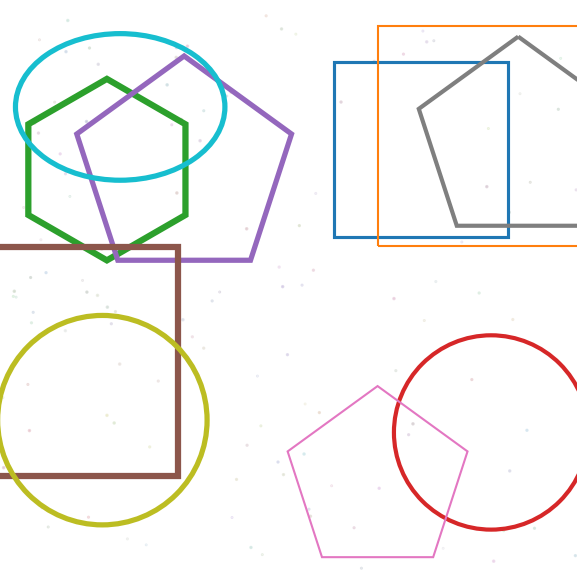[{"shape": "square", "thickness": 1.5, "radius": 0.76, "center": [0.729, 0.739]}, {"shape": "square", "thickness": 1, "radius": 0.95, "center": [0.846, 0.764]}, {"shape": "hexagon", "thickness": 3, "radius": 0.79, "center": [0.185, 0.705]}, {"shape": "circle", "thickness": 2, "radius": 0.84, "center": [0.85, 0.25]}, {"shape": "pentagon", "thickness": 2.5, "radius": 0.98, "center": [0.319, 0.707]}, {"shape": "square", "thickness": 3, "radius": 0.99, "center": [0.109, 0.373]}, {"shape": "pentagon", "thickness": 1, "radius": 0.82, "center": [0.654, 0.167]}, {"shape": "pentagon", "thickness": 2, "radius": 0.91, "center": [0.897, 0.755]}, {"shape": "circle", "thickness": 2.5, "radius": 0.91, "center": [0.177, 0.272]}, {"shape": "oval", "thickness": 2.5, "radius": 0.91, "center": [0.208, 0.814]}]